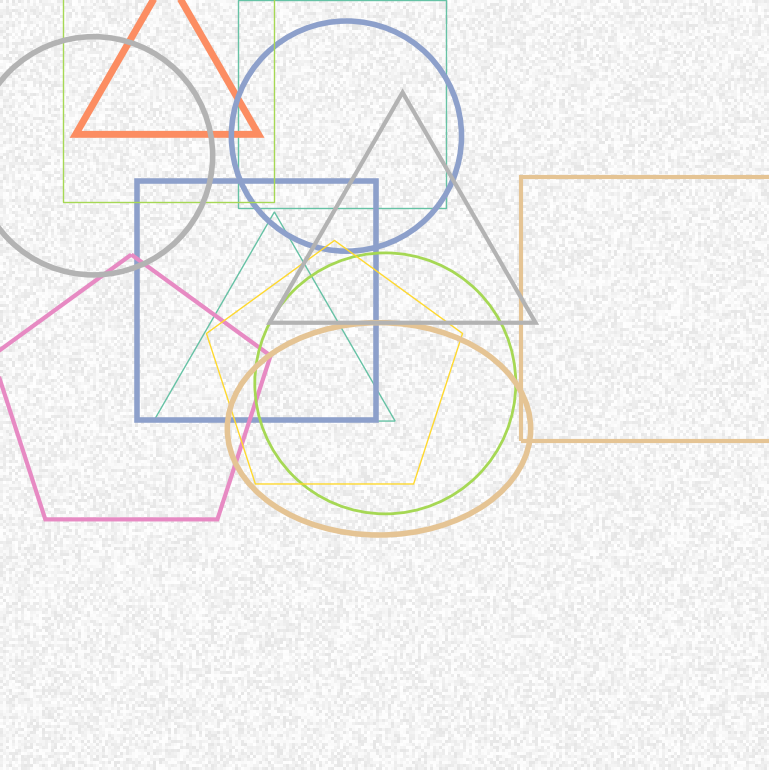[{"shape": "square", "thickness": 0.5, "radius": 0.68, "center": [0.444, 0.865]}, {"shape": "triangle", "thickness": 0.5, "radius": 0.91, "center": [0.356, 0.544]}, {"shape": "triangle", "thickness": 2.5, "radius": 0.69, "center": [0.217, 0.894]}, {"shape": "circle", "thickness": 2, "radius": 0.75, "center": [0.45, 0.823]}, {"shape": "square", "thickness": 2, "radius": 0.78, "center": [0.333, 0.61]}, {"shape": "pentagon", "thickness": 1.5, "radius": 0.95, "center": [0.171, 0.479]}, {"shape": "circle", "thickness": 1, "radius": 0.85, "center": [0.5, 0.502]}, {"shape": "square", "thickness": 0.5, "radius": 0.69, "center": [0.219, 0.875]}, {"shape": "pentagon", "thickness": 0.5, "radius": 0.87, "center": [0.434, 0.513]}, {"shape": "square", "thickness": 1.5, "radius": 0.86, "center": [0.848, 0.599]}, {"shape": "oval", "thickness": 2, "radius": 0.98, "center": [0.492, 0.443]}, {"shape": "circle", "thickness": 2, "radius": 0.77, "center": [0.121, 0.798]}, {"shape": "triangle", "thickness": 1.5, "radius": 1.0, "center": [0.523, 0.681]}]